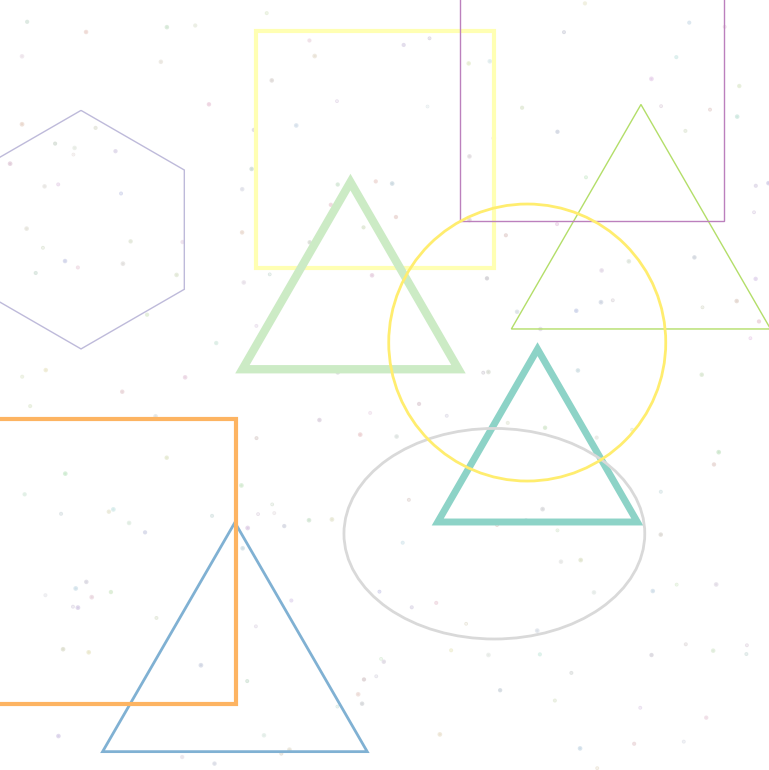[{"shape": "triangle", "thickness": 2.5, "radius": 0.75, "center": [0.698, 0.397]}, {"shape": "square", "thickness": 1.5, "radius": 0.77, "center": [0.487, 0.806]}, {"shape": "hexagon", "thickness": 0.5, "radius": 0.77, "center": [0.105, 0.702]}, {"shape": "triangle", "thickness": 1, "radius": 0.99, "center": [0.305, 0.123]}, {"shape": "square", "thickness": 1.5, "radius": 0.92, "center": [0.122, 0.271]}, {"shape": "triangle", "thickness": 0.5, "radius": 0.97, "center": [0.832, 0.67]}, {"shape": "oval", "thickness": 1, "radius": 0.98, "center": [0.642, 0.307]}, {"shape": "square", "thickness": 0.5, "radius": 0.85, "center": [0.769, 0.884]}, {"shape": "triangle", "thickness": 3, "radius": 0.81, "center": [0.455, 0.601]}, {"shape": "circle", "thickness": 1, "radius": 0.9, "center": [0.685, 0.555]}]